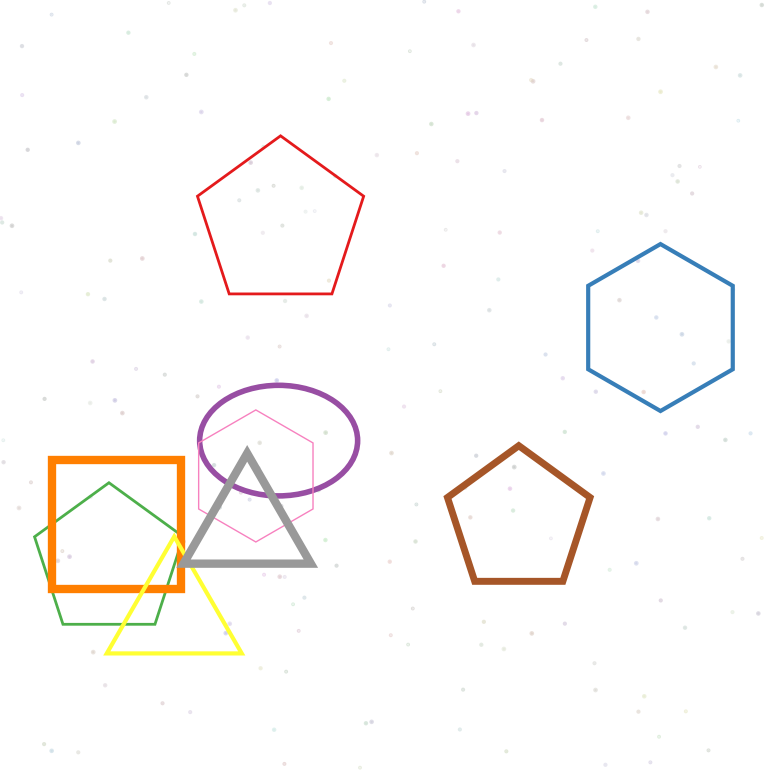[{"shape": "pentagon", "thickness": 1, "radius": 0.57, "center": [0.364, 0.71]}, {"shape": "hexagon", "thickness": 1.5, "radius": 0.54, "center": [0.858, 0.575]}, {"shape": "pentagon", "thickness": 1, "radius": 0.51, "center": [0.142, 0.271]}, {"shape": "oval", "thickness": 2, "radius": 0.51, "center": [0.362, 0.428]}, {"shape": "square", "thickness": 3, "radius": 0.42, "center": [0.151, 0.319]}, {"shape": "triangle", "thickness": 1.5, "radius": 0.51, "center": [0.226, 0.202]}, {"shape": "pentagon", "thickness": 2.5, "radius": 0.49, "center": [0.674, 0.324]}, {"shape": "hexagon", "thickness": 0.5, "radius": 0.43, "center": [0.332, 0.382]}, {"shape": "triangle", "thickness": 3, "radius": 0.48, "center": [0.321, 0.316]}]